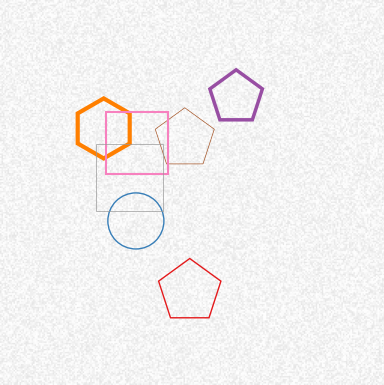[{"shape": "pentagon", "thickness": 1, "radius": 0.43, "center": [0.493, 0.243]}, {"shape": "circle", "thickness": 1, "radius": 0.36, "center": [0.353, 0.426]}, {"shape": "pentagon", "thickness": 2.5, "radius": 0.36, "center": [0.613, 0.747]}, {"shape": "hexagon", "thickness": 3, "radius": 0.39, "center": [0.269, 0.666]}, {"shape": "pentagon", "thickness": 0.5, "radius": 0.4, "center": [0.48, 0.64]}, {"shape": "square", "thickness": 1.5, "radius": 0.41, "center": [0.356, 0.629]}, {"shape": "square", "thickness": 0.5, "radius": 0.43, "center": [0.336, 0.54]}]